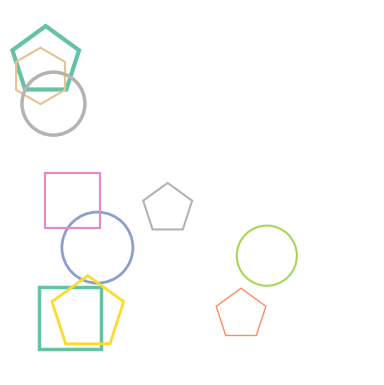[{"shape": "square", "thickness": 2.5, "radius": 0.4, "center": [0.181, 0.174]}, {"shape": "pentagon", "thickness": 3, "radius": 0.46, "center": [0.119, 0.841]}, {"shape": "pentagon", "thickness": 1, "radius": 0.34, "center": [0.626, 0.184]}, {"shape": "circle", "thickness": 2, "radius": 0.46, "center": [0.253, 0.357]}, {"shape": "square", "thickness": 1.5, "radius": 0.35, "center": [0.189, 0.479]}, {"shape": "circle", "thickness": 1.5, "radius": 0.39, "center": [0.693, 0.336]}, {"shape": "pentagon", "thickness": 2, "radius": 0.49, "center": [0.228, 0.186]}, {"shape": "hexagon", "thickness": 1.5, "radius": 0.37, "center": [0.105, 0.803]}, {"shape": "pentagon", "thickness": 1.5, "radius": 0.33, "center": [0.436, 0.458]}, {"shape": "circle", "thickness": 2.5, "radius": 0.41, "center": [0.139, 0.731]}]